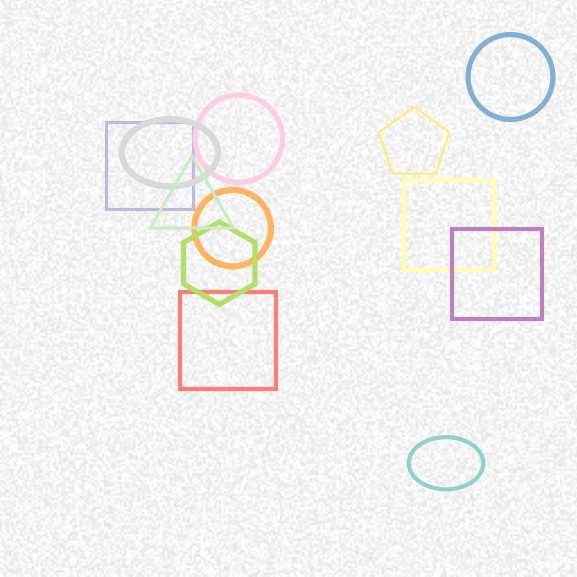[{"shape": "oval", "thickness": 2, "radius": 0.32, "center": [0.772, 0.197]}, {"shape": "square", "thickness": 2, "radius": 0.39, "center": [0.778, 0.61]}, {"shape": "square", "thickness": 1.5, "radius": 0.38, "center": [0.259, 0.713]}, {"shape": "square", "thickness": 2, "radius": 0.42, "center": [0.395, 0.41]}, {"shape": "circle", "thickness": 2.5, "radius": 0.37, "center": [0.884, 0.866]}, {"shape": "circle", "thickness": 3, "radius": 0.33, "center": [0.403, 0.604]}, {"shape": "hexagon", "thickness": 2.5, "radius": 0.36, "center": [0.38, 0.543]}, {"shape": "circle", "thickness": 2.5, "radius": 0.38, "center": [0.414, 0.759]}, {"shape": "oval", "thickness": 3, "radius": 0.42, "center": [0.294, 0.735]}, {"shape": "square", "thickness": 2, "radius": 0.39, "center": [0.86, 0.524]}, {"shape": "triangle", "thickness": 1.5, "radius": 0.42, "center": [0.332, 0.646]}, {"shape": "pentagon", "thickness": 1, "radius": 0.32, "center": [0.717, 0.75]}]